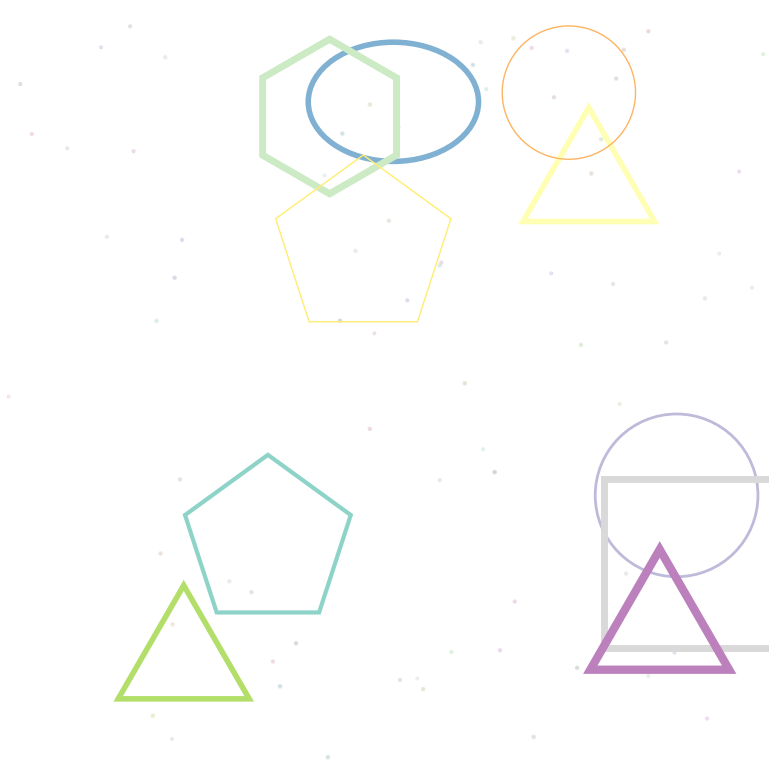[{"shape": "pentagon", "thickness": 1.5, "radius": 0.57, "center": [0.348, 0.296]}, {"shape": "triangle", "thickness": 2, "radius": 0.49, "center": [0.765, 0.762]}, {"shape": "circle", "thickness": 1, "radius": 0.53, "center": [0.879, 0.357]}, {"shape": "oval", "thickness": 2, "radius": 0.55, "center": [0.511, 0.868]}, {"shape": "circle", "thickness": 0.5, "radius": 0.43, "center": [0.739, 0.88]}, {"shape": "triangle", "thickness": 2, "radius": 0.49, "center": [0.239, 0.142]}, {"shape": "square", "thickness": 2.5, "radius": 0.55, "center": [0.894, 0.268]}, {"shape": "triangle", "thickness": 3, "radius": 0.52, "center": [0.857, 0.182]}, {"shape": "hexagon", "thickness": 2.5, "radius": 0.5, "center": [0.428, 0.849]}, {"shape": "pentagon", "thickness": 0.5, "radius": 0.6, "center": [0.472, 0.679]}]